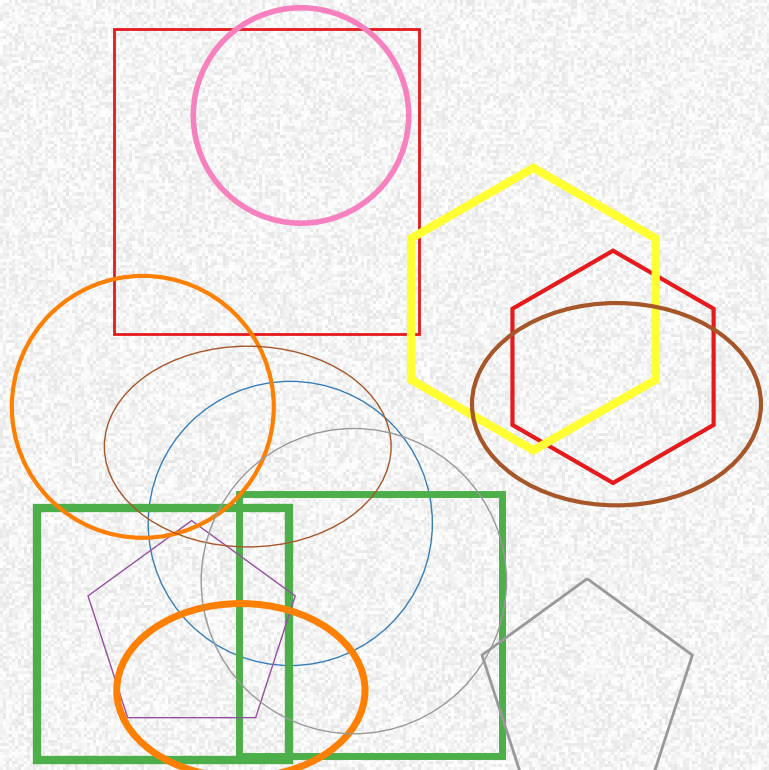[{"shape": "square", "thickness": 1, "radius": 0.99, "center": [0.346, 0.764]}, {"shape": "hexagon", "thickness": 1.5, "radius": 0.75, "center": [0.796, 0.524]}, {"shape": "circle", "thickness": 0.5, "radius": 0.92, "center": [0.377, 0.32]}, {"shape": "square", "thickness": 2.5, "radius": 0.85, "center": [0.481, 0.189]}, {"shape": "square", "thickness": 3, "radius": 0.82, "center": [0.212, 0.177]}, {"shape": "pentagon", "thickness": 0.5, "radius": 0.71, "center": [0.249, 0.182]}, {"shape": "circle", "thickness": 1.5, "radius": 0.85, "center": [0.185, 0.472]}, {"shape": "oval", "thickness": 2.5, "radius": 0.81, "center": [0.313, 0.103]}, {"shape": "hexagon", "thickness": 3, "radius": 0.92, "center": [0.693, 0.599]}, {"shape": "oval", "thickness": 0.5, "radius": 0.93, "center": [0.322, 0.42]}, {"shape": "oval", "thickness": 1.5, "radius": 0.94, "center": [0.801, 0.475]}, {"shape": "circle", "thickness": 2, "radius": 0.7, "center": [0.391, 0.85]}, {"shape": "pentagon", "thickness": 1, "radius": 0.72, "center": [0.763, 0.105]}, {"shape": "circle", "thickness": 0.5, "radius": 0.99, "center": [0.46, 0.245]}]